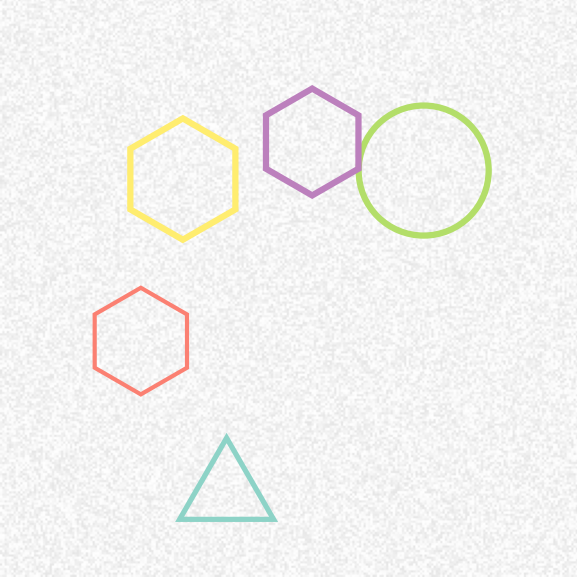[{"shape": "triangle", "thickness": 2.5, "radius": 0.47, "center": [0.392, 0.147]}, {"shape": "hexagon", "thickness": 2, "radius": 0.46, "center": [0.244, 0.409]}, {"shape": "circle", "thickness": 3, "radius": 0.56, "center": [0.734, 0.704]}, {"shape": "hexagon", "thickness": 3, "radius": 0.46, "center": [0.541, 0.753]}, {"shape": "hexagon", "thickness": 3, "radius": 0.53, "center": [0.317, 0.689]}]